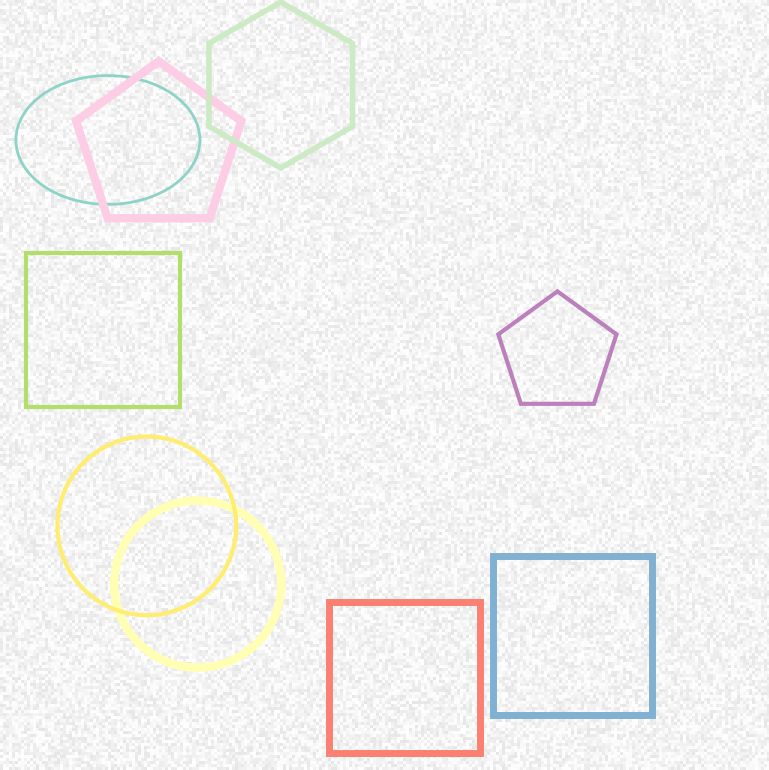[{"shape": "oval", "thickness": 1, "radius": 0.6, "center": [0.14, 0.818]}, {"shape": "circle", "thickness": 3, "radius": 0.54, "center": [0.257, 0.241]}, {"shape": "square", "thickness": 2.5, "radius": 0.49, "center": [0.526, 0.12]}, {"shape": "square", "thickness": 2.5, "radius": 0.52, "center": [0.743, 0.175]}, {"shape": "square", "thickness": 1.5, "radius": 0.5, "center": [0.134, 0.571]}, {"shape": "pentagon", "thickness": 3, "radius": 0.56, "center": [0.206, 0.808]}, {"shape": "pentagon", "thickness": 1.5, "radius": 0.4, "center": [0.724, 0.541]}, {"shape": "hexagon", "thickness": 2, "radius": 0.54, "center": [0.365, 0.89]}, {"shape": "circle", "thickness": 1.5, "radius": 0.58, "center": [0.191, 0.317]}]